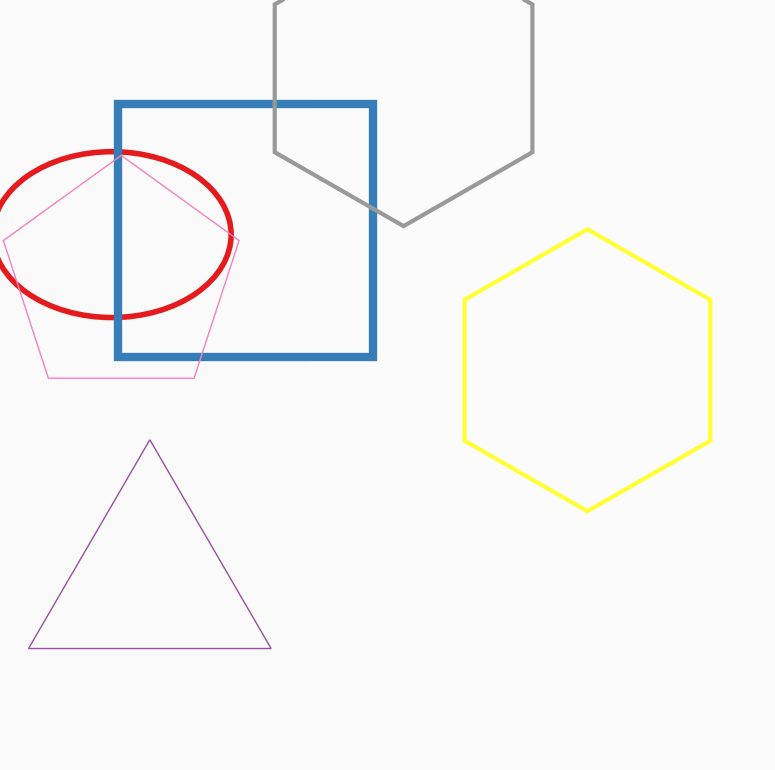[{"shape": "oval", "thickness": 2, "radius": 0.77, "center": [0.144, 0.695]}, {"shape": "square", "thickness": 3, "radius": 0.82, "center": [0.317, 0.701]}, {"shape": "triangle", "thickness": 0.5, "radius": 0.9, "center": [0.193, 0.248]}, {"shape": "hexagon", "thickness": 1.5, "radius": 0.92, "center": [0.758, 0.519]}, {"shape": "pentagon", "thickness": 0.5, "radius": 0.8, "center": [0.156, 0.638]}, {"shape": "hexagon", "thickness": 1.5, "radius": 0.96, "center": [0.521, 0.898]}]